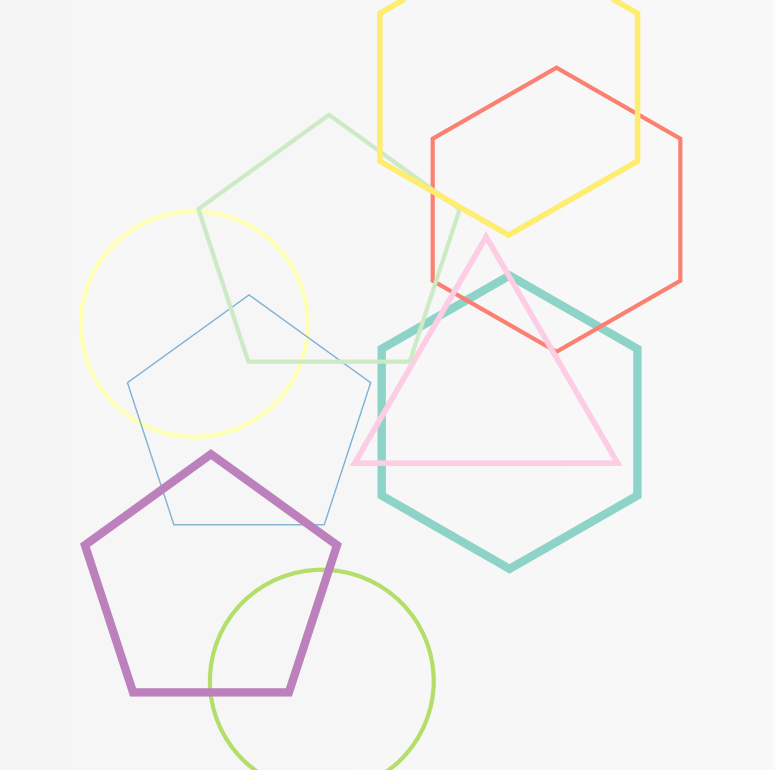[{"shape": "hexagon", "thickness": 3, "radius": 0.95, "center": [0.657, 0.452]}, {"shape": "circle", "thickness": 1.5, "radius": 0.73, "center": [0.251, 0.579]}, {"shape": "hexagon", "thickness": 1.5, "radius": 0.92, "center": [0.718, 0.728]}, {"shape": "pentagon", "thickness": 0.5, "radius": 0.83, "center": [0.321, 0.452]}, {"shape": "circle", "thickness": 1.5, "radius": 0.72, "center": [0.415, 0.116]}, {"shape": "triangle", "thickness": 2, "radius": 0.98, "center": [0.627, 0.497]}, {"shape": "pentagon", "thickness": 3, "radius": 0.86, "center": [0.272, 0.239]}, {"shape": "pentagon", "thickness": 1.5, "radius": 0.89, "center": [0.425, 0.674]}, {"shape": "hexagon", "thickness": 2, "radius": 0.96, "center": [0.656, 0.887]}]